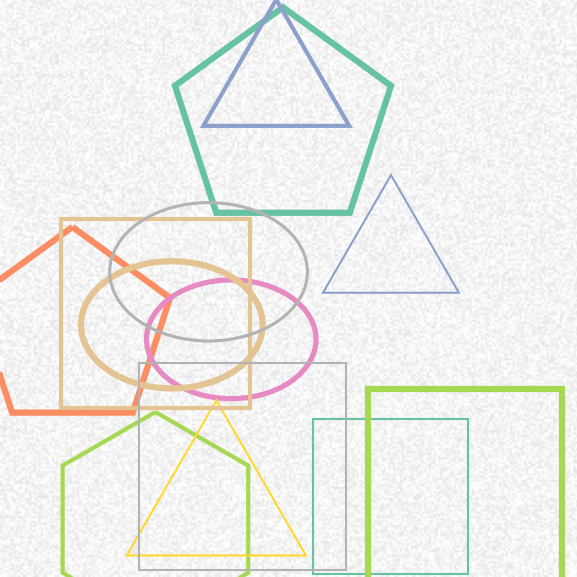[{"shape": "pentagon", "thickness": 3, "radius": 0.98, "center": [0.49, 0.79]}, {"shape": "square", "thickness": 1, "radius": 0.67, "center": [0.677, 0.14]}, {"shape": "pentagon", "thickness": 3, "radius": 0.89, "center": [0.125, 0.428]}, {"shape": "triangle", "thickness": 2, "radius": 0.73, "center": [0.478, 0.854]}, {"shape": "triangle", "thickness": 1, "radius": 0.68, "center": [0.677, 0.56]}, {"shape": "oval", "thickness": 2.5, "radius": 0.73, "center": [0.4, 0.412]}, {"shape": "hexagon", "thickness": 2, "radius": 0.93, "center": [0.269, 0.1]}, {"shape": "square", "thickness": 3, "radius": 0.84, "center": [0.805, 0.157]}, {"shape": "triangle", "thickness": 1, "radius": 0.9, "center": [0.375, 0.127]}, {"shape": "oval", "thickness": 3, "radius": 0.79, "center": [0.297, 0.437]}, {"shape": "square", "thickness": 2, "radius": 0.82, "center": [0.269, 0.456]}, {"shape": "square", "thickness": 1, "radius": 0.9, "center": [0.42, 0.191]}, {"shape": "oval", "thickness": 1.5, "radius": 0.86, "center": [0.361, 0.528]}]